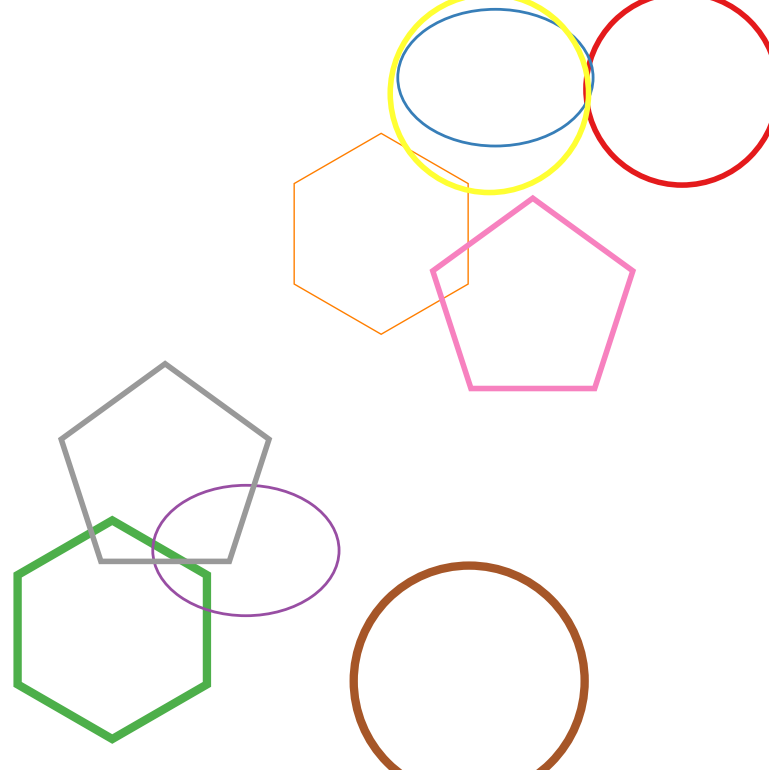[{"shape": "circle", "thickness": 2, "radius": 0.62, "center": [0.886, 0.884]}, {"shape": "oval", "thickness": 1, "radius": 0.63, "center": [0.643, 0.899]}, {"shape": "hexagon", "thickness": 3, "radius": 0.71, "center": [0.146, 0.182]}, {"shape": "oval", "thickness": 1, "radius": 0.6, "center": [0.319, 0.285]}, {"shape": "hexagon", "thickness": 0.5, "radius": 0.65, "center": [0.495, 0.696]}, {"shape": "circle", "thickness": 2, "radius": 0.64, "center": [0.636, 0.879]}, {"shape": "circle", "thickness": 3, "radius": 0.75, "center": [0.609, 0.116]}, {"shape": "pentagon", "thickness": 2, "radius": 0.68, "center": [0.692, 0.606]}, {"shape": "pentagon", "thickness": 2, "radius": 0.71, "center": [0.214, 0.386]}]